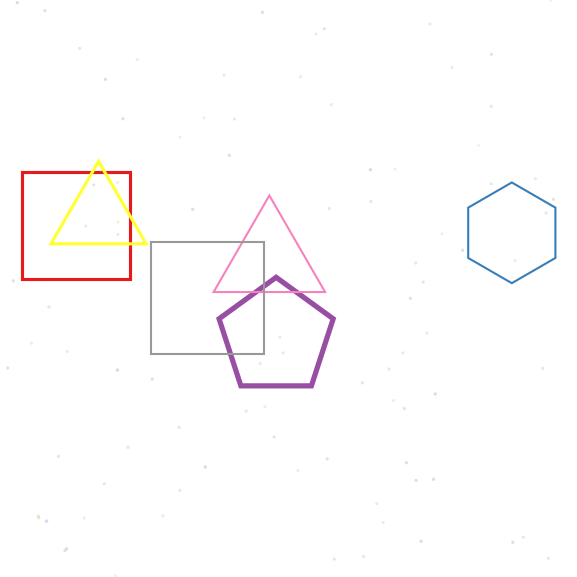[{"shape": "square", "thickness": 1.5, "radius": 0.46, "center": [0.131, 0.609]}, {"shape": "hexagon", "thickness": 1, "radius": 0.44, "center": [0.886, 0.596]}, {"shape": "pentagon", "thickness": 2.5, "radius": 0.52, "center": [0.478, 0.415]}, {"shape": "triangle", "thickness": 1.5, "radius": 0.48, "center": [0.171, 0.625]}, {"shape": "triangle", "thickness": 1, "radius": 0.56, "center": [0.466, 0.549]}, {"shape": "square", "thickness": 1, "radius": 0.49, "center": [0.36, 0.483]}]